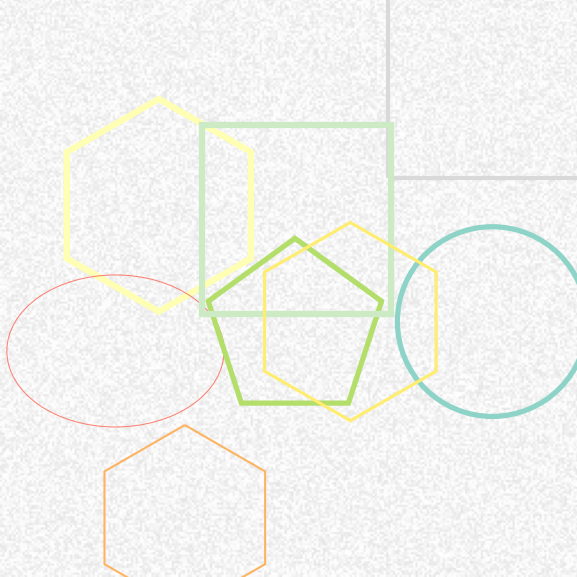[{"shape": "circle", "thickness": 2.5, "radius": 0.82, "center": [0.852, 0.442]}, {"shape": "hexagon", "thickness": 3, "radius": 0.92, "center": [0.275, 0.644]}, {"shape": "oval", "thickness": 0.5, "radius": 0.94, "center": [0.2, 0.391]}, {"shape": "hexagon", "thickness": 1, "radius": 0.8, "center": [0.32, 0.103]}, {"shape": "pentagon", "thickness": 2.5, "radius": 0.79, "center": [0.511, 0.429]}, {"shape": "square", "thickness": 2, "radius": 0.84, "center": [0.84, 0.859]}, {"shape": "square", "thickness": 3, "radius": 0.82, "center": [0.513, 0.619]}, {"shape": "hexagon", "thickness": 1.5, "radius": 0.86, "center": [0.607, 0.442]}]